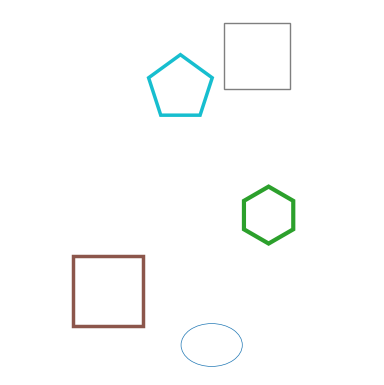[{"shape": "oval", "thickness": 0.5, "radius": 0.4, "center": [0.55, 0.104]}, {"shape": "hexagon", "thickness": 3, "radius": 0.37, "center": [0.698, 0.441]}, {"shape": "square", "thickness": 2.5, "radius": 0.45, "center": [0.28, 0.244]}, {"shape": "square", "thickness": 1, "radius": 0.42, "center": [0.668, 0.855]}, {"shape": "pentagon", "thickness": 2.5, "radius": 0.43, "center": [0.469, 0.771]}]